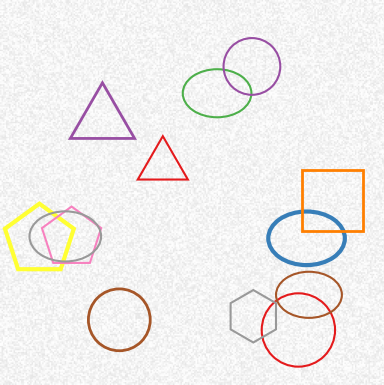[{"shape": "triangle", "thickness": 1.5, "radius": 0.38, "center": [0.423, 0.571]}, {"shape": "circle", "thickness": 1.5, "radius": 0.48, "center": [0.775, 0.143]}, {"shape": "oval", "thickness": 3, "radius": 0.5, "center": [0.796, 0.381]}, {"shape": "oval", "thickness": 1.5, "radius": 0.45, "center": [0.564, 0.758]}, {"shape": "triangle", "thickness": 2, "radius": 0.48, "center": [0.266, 0.689]}, {"shape": "circle", "thickness": 1.5, "radius": 0.37, "center": [0.654, 0.827]}, {"shape": "square", "thickness": 2, "radius": 0.4, "center": [0.865, 0.479]}, {"shape": "pentagon", "thickness": 3, "radius": 0.47, "center": [0.102, 0.377]}, {"shape": "circle", "thickness": 2, "radius": 0.4, "center": [0.31, 0.169]}, {"shape": "oval", "thickness": 1.5, "radius": 0.43, "center": [0.803, 0.234]}, {"shape": "pentagon", "thickness": 1.5, "radius": 0.4, "center": [0.186, 0.383]}, {"shape": "hexagon", "thickness": 1.5, "radius": 0.34, "center": [0.658, 0.179]}, {"shape": "oval", "thickness": 1.5, "radius": 0.46, "center": [0.17, 0.386]}]